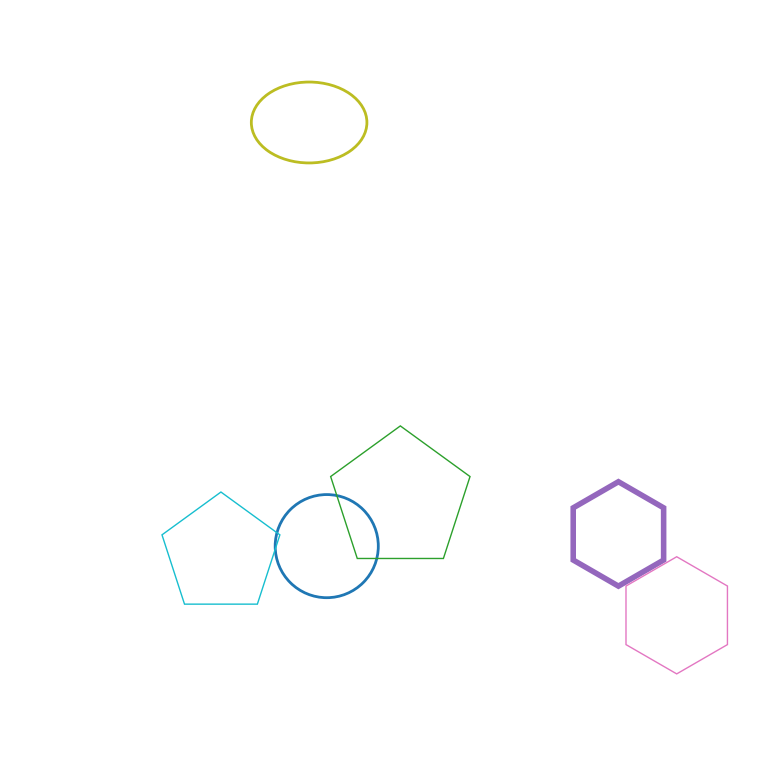[{"shape": "circle", "thickness": 1, "radius": 0.33, "center": [0.424, 0.291]}, {"shape": "pentagon", "thickness": 0.5, "radius": 0.48, "center": [0.52, 0.352]}, {"shape": "hexagon", "thickness": 2, "radius": 0.34, "center": [0.803, 0.307]}, {"shape": "hexagon", "thickness": 0.5, "radius": 0.38, "center": [0.879, 0.201]}, {"shape": "oval", "thickness": 1, "radius": 0.38, "center": [0.401, 0.841]}, {"shape": "pentagon", "thickness": 0.5, "radius": 0.4, "center": [0.287, 0.281]}]